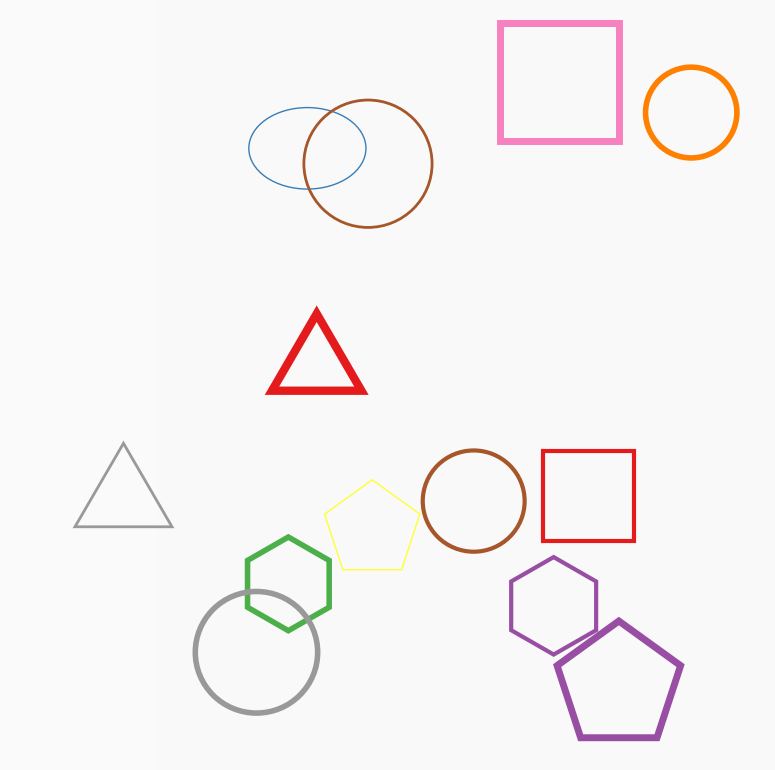[{"shape": "square", "thickness": 1.5, "radius": 0.29, "center": [0.759, 0.356]}, {"shape": "triangle", "thickness": 3, "radius": 0.33, "center": [0.409, 0.526]}, {"shape": "oval", "thickness": 0.5, "radius": 0.38, "center": [0.397, 0.807]}, {"shape": "hexagon", "thickness": 2, "radius": 0.3, "center": [0.372, 0.242]}, {"shape": "pentagon", "thickness": 2.5, "radius": 0.42, "center": [0.799, 0.11]}, {"shape": "hexagon", "thickness": 1.5, "radius": 0.32, "center": [0.714, 0.213]}, {"shape": "circle", "thickness": 2, "radius": 0.29, "center": [0.892, 0.854]}, {"shape": "pentagon", "thickness": 0.5, "radius": 0.32, "center": [0.48, 0.312]}, {"shape": "circle", "thickness": 1, "radius": 0.41, "center": [0.475, 0.787]}, {"shape": "circle", "thickness": 1.5, "radius": 0.33, "center": [0.611, 0.349]}, {"shape": "square", "thickness": 2.5, "radius": 0.38, "center": [0.722, 0.893]}, {"shape": "circle", "thickness": 2, "radius": 0.39, "center": [0.331, 0.153]}, {"shape": "triangle", "thickness": 1, "radius": 0.36, "center": [0.159, 0.352]}]